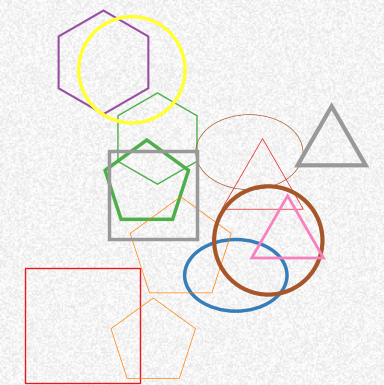[{"shape": "square", "thickness": 1, "radius": 0.74, "center": [0.214, 0.155]}, {"shape": "triangle", "thickness": 0.5, "radius": 0.61, "center": [0.682, 0.518]}, {"shape": "oval", "thickness": 2.5, "radius": 0.66, "center": [0.613, 0.285]}, {"shape": "hexagon", "thickness": 1, "radius": 0.59, "center": [0.409, 0.64]}, {"shape": "pentagon", "thickness": 2.5, "radius": 0.57, "center": [0.381, 0.522]}, {"shape": "hexagon", "thickness": 1.5, "radius": 0.67, "center": [0.269, 0.838]}, {"shape": "pentagon", "thickness": 0.5, "radius": 0.58, "center": [0.398, 0.111]}, {"shape": "pentagon", "thickness": 0.5, "radius": 0.69, "center": [0.469, 0.351]}, {"shape": "circle", "thickness": 2.5, "radius": 0.69, "center": [0.343, 0.819]}, {"shape": "circle", "thickness": 3, "radius": 0.7, "center": [0.697, 0.375]}, {"shape": "oval", "thickness": 0.5, "radius": 0.7, "center": [0.648, 0.605]}, {"shape": "triangle", "thickness": 2, "radius": 0.54, "center": [0.747, 0.384]}, {"shape": "triangle", "thickness": 3, "radius": 0.51, "center": [0.861, 0.622]}, {"shape": "square", "thickness": 2.5, "radius": 0.57, "center": [0.397, 0.493]}]